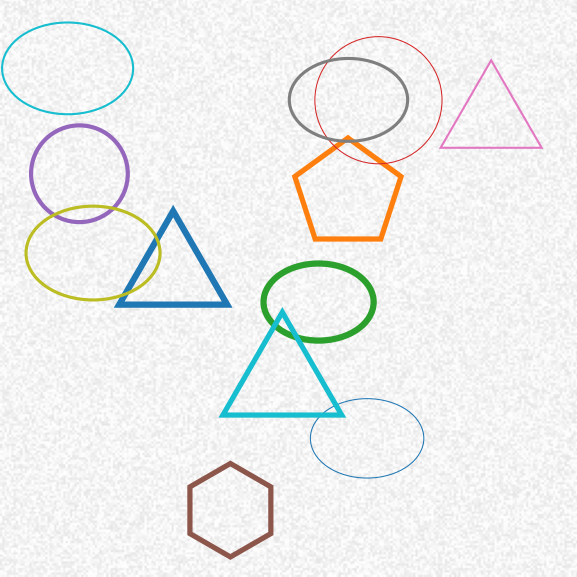[{"shape": "triangle", "thickness": 3, "radius": 0.54, "center": [0.3, 0.526]}, {"shape": "oval", "thickness": 0.5, "radius": 0.49, "center": [0.636, 0.24]}, {"shape": "pentagon", "thickness": 2.5, "radius": 0.48, "center": [0.603, 0.664]}, {"shape": "oval", "thickness": 3, "radius": 0.48, "center": [0.552, 0.476]}, {"shape": "circle", "thickness": 0.5, "radius": 0.55, "center": [0.655, 0.826]}, {"shape": "circle", "thickness": 2, "radius": 0.42, "center": [0.138, 0.698]}, {"shape": "hexagon", "thickness": 2.5, "radius": 0.4, "center": [0.399, 0.116]}, {"shape": "triangle", "thickness": 1, "radius": 0.5, "center": [0.85, 0.794]}, {"shape": "oval", "thickness": 1.5, "radius": 0.51, "center": [0.603, 0.826]}, {"shape": "oval", "thickness": 1.5, "radius": 0.58, "center": [0.161, 0.561]}, {"shape": "oval", "thickness": 1, "radius": 0.57, "center": [0.117, 0.881]}, {"shape": "triangle", "thickness": 2.5, "radius": 0.59, "center": [0.489, 0.34]}]